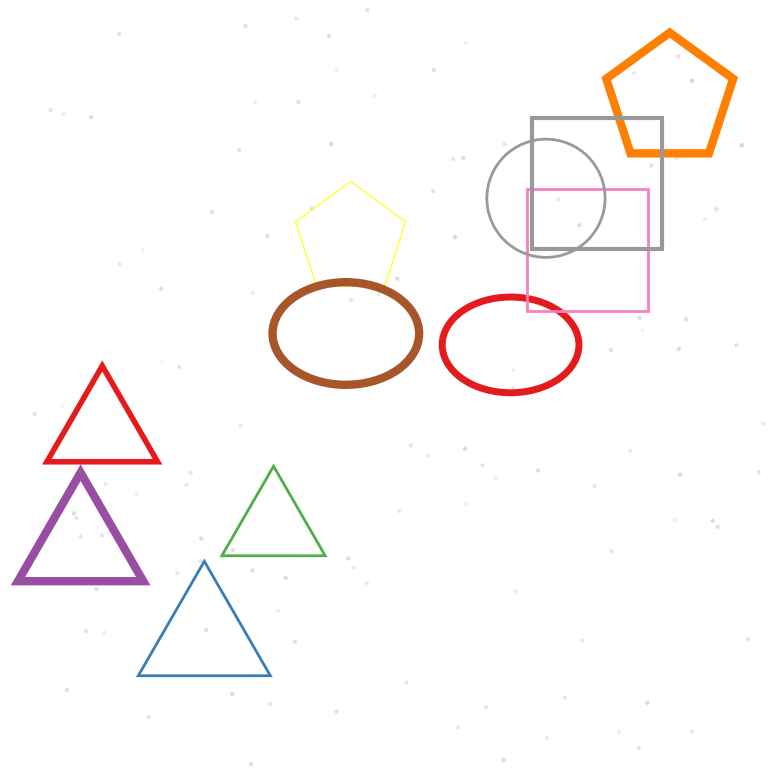[{"shape": "triangle", "thickness": 2, "radius": 0.41, "center": [0.133, 0.442]}, {"shape": "oval", "thickness": 2.5, "radius": 0.44, "center": [0.663, 0.552]}, {"shape": "triangle", "thickness": 1, "radius": 0.5, "center": [0.265, 0.172]}, {"shape": "triangle", "thickness": 1, "radius": 0.39, "center": [0.355, 0.317]}, {"shape": "triangle", "thickness": 3, "radius": 0.47, "center": [0.105, 0.292]}, {"shape": "pentagon", "thickness": 3, "radius": 0.43, "center": [0.87, 0.871]}, {"shape": "pentagon", "thickness": 0.5, "radius": 0.38, "center": [0.455, 0.689]}, {"shape": "oval", "thickness": 3, "radius": 0.48, "center": [0.449, 0.567]}, {"shape": "square", "thickness": 1, "radius": 0.4, "center": [0.763, 0.675]}, {"shape": "square", "thickness": 1.5, "radius": 0.42, "center": [0.775, 0.762]}, {"shape": "circle", "thickness": 1, "radius": 0.38, "center": [0.709, 0.743]}]